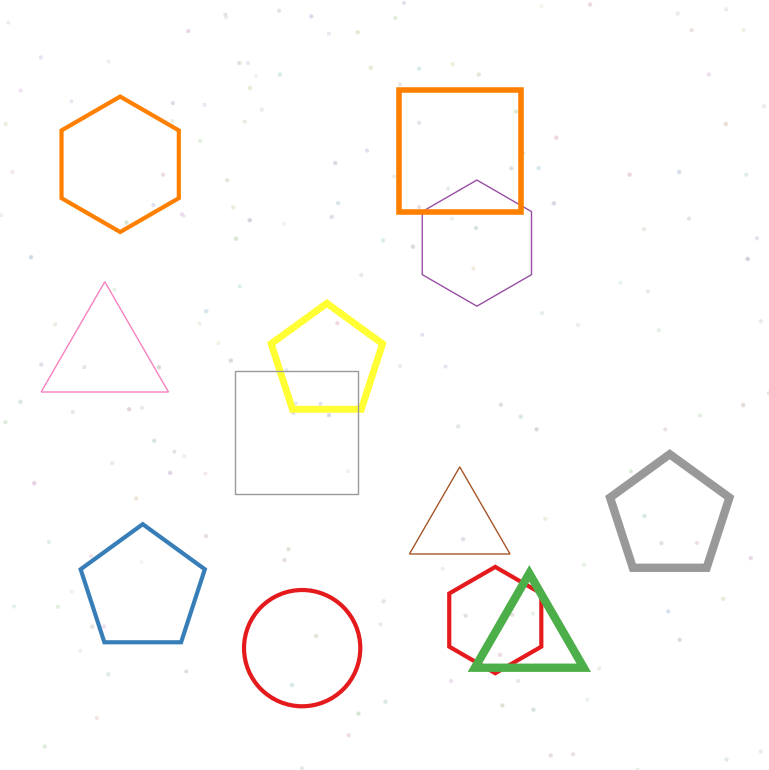[{"shape": "hexagon", "thickness": 1.5, "radius": 0.35, "center": [0.643, 0.195]}, {"shape": "circle", "thickness": 1.5, "radius": 0.38, "center": [0.392, 0.158]}, {"shape": "pentagon", "thickness": 1.5, "radius": 0.42, "center": [0.185, 0.234]}, {"shape": "triangle", "thickness": 3, "radius": 0.41, "center": [0.687, 0.174]}, {"shape": "hexagon", "thickness": 0.5, "radius": 0.41, "center": [0.619, 0.684]}, {"shape": "square", "thickness": 2, "radius": 0.4, "center": [0.597, 0.804]}, {"shape": "hexagon", "thickness": 1.5, "radius": 0.44, "center": [0.156, 0.787]}, {"shape": "pentagon", "thickness": 2.5, "radius": 0.38, "center": [0.424, 0.53]}, {"shape": "triangle", "thickness": 0.5, "radius": 0.38, "center": [0.597, 0.318]}, {"shape": "triangle", "thickness": 0.5, "radius": 0.48, "center": [0.136, 0.539]}, {"shape": "square", "thickness": 0.5, "radius": 0.4, "center": [0.385, 0.439]}, {"shape": "pentagon", "thickness": 3, "radius": 0.41, "center": [0.87, 0.329]}]